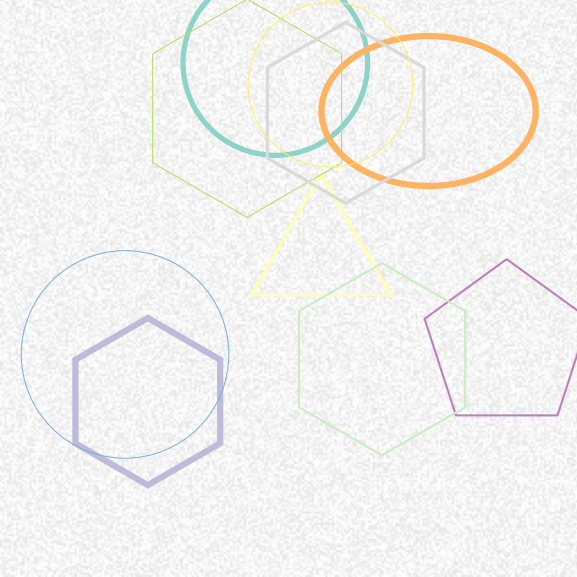[{"shape": "circle", "thickness": 2.5, "radius": 0.8, "center": [0.477, 0.89]}, {"shape": "triangle", "thickness": 1.5, "radius": 0.69, "center": [0.556, 0.558]}, {"shape": "hexagon", "thickness": 3, "radius": 0.72, "center": [0.256, 0.304]}, {"shape": "circle", "thickness": 0.5, "radius": 0.9, "center": [0.217, 0.385]}, {"shape": "oval", "thickness": 3, "radius": 0.93, "center": [0.742, 0.807]}, {"shape": "hexagon", "thickness": 0.5, "radius": 0.94, "center": [0.428, 0.812]}, {"shape": "hexagon", "thickness": 1.5, "radius": 0.78, "center": [0.599, 0.804]}, {"shape": "pentagon", "thickness": 1, "radius": 0.75, "center": [0.877, 0.401]}, {"shape": "hexagon", "thickness": 1, "radius": 0.83, "center": [0.662, 0.377]}, {"shape": "circle", "thickness": 0.5, "radius": 0.71, "center": [0.572, 0.853]}]